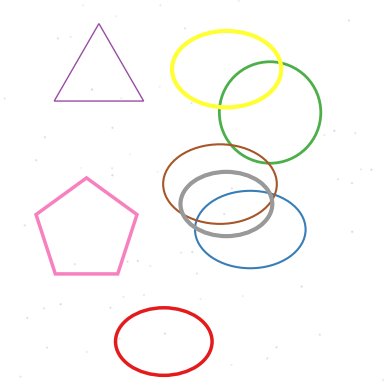[{"shape": "oval", "thickness": 2.5, "radius": 0.63, "center": [0.425, 0.113]}, {"shape": "oval", "thickness": 1.5, "radius": 0.72, "center": [0.65, 0.404]}, {"shape": "circle", "thickness": 2, "radius": 0.66, "center": [0.701, 0.708]}, {"shape": "triangle", "thickness": 1, "radius": 0.67, "center": [0.257, 0.805]}, {"shape": "oval", "thickness": 3, "radius": 0.71, "center": [0.589, 0.82]}, {"shape": "oval", "thickness": 1.5, "radius": 0.74, "center": [0.571, 0.522]}, {"shape": "pentagon", "thickness": 2.5, "radius": 0.69, "center": [0.225, 0.4]}, {"shape": "oval", "thickness": 3, "radius": 0.6, "center": [0.588, 0.47]}]